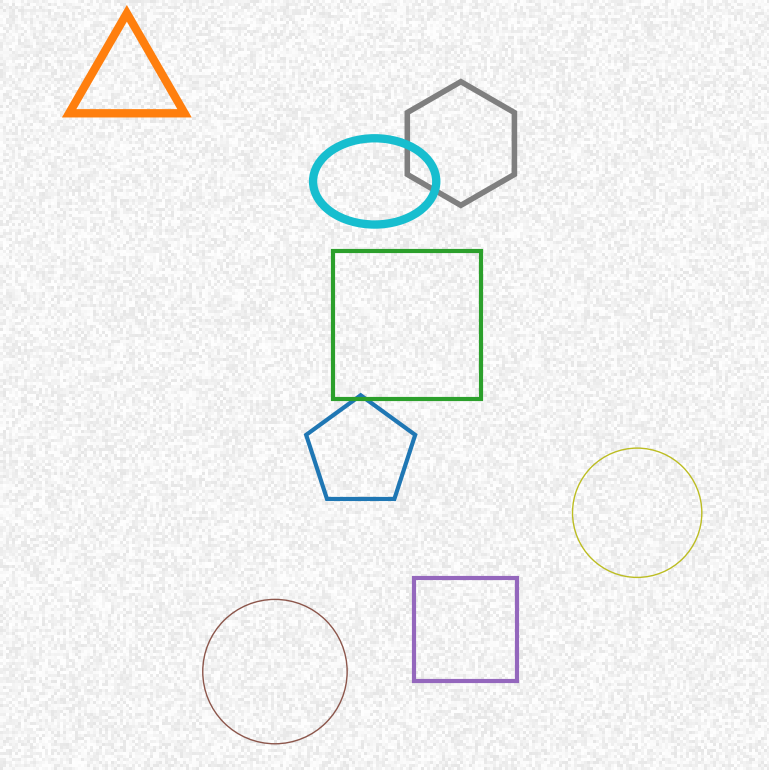[{"shape": "pentagon", "thickness": 1.5, "radius": 0.37, "center": [0.468, 0.412]}, {"shape": "triangle", "thickness": 3, "radius": 0.43, "center": [0.165, 0.896]}, {"shape": "square", "thickness": 1.5, "radius": 0.48, "center": [0.529, 0.578]}, {"shape": "square", "thickness": 1.5, "radius": 0.34, "center": [0.605, 0.182]}, {"shape": "circle", "thickness": 0.5, "radius": 0.47, "center": [0.357, 0.128]}, {"shape": "hexagon", "thickness": 2, "radius": 0.4, "center": [0.599, 0.814]}, {"shape": "circle", "thickness": 0.5, "radius": 0.42, "center": [0.827, 0.334]}, {"shape": "oval", "thickness": 3, "radius": 0.4, "center": [0.487, 0.764]}]